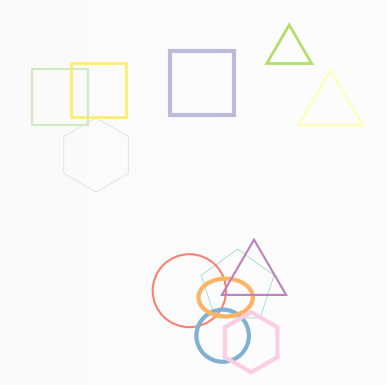[{"shape": "pentagon", "thickness": 0.5, "radius": 0.49, "center": [0.613, 0.254]}, {"shape": "triangle", "thickness": 1.5, "radius": 0.48, "center": [0.853, 0.722]}, {"shape": "square", "thickness": 3, "radius": 0.42, "center": [0.522, 0.785]}, {"shape": "circle", "thickness": 1.5, "radius": 0.47, "center": [0.489, 0.245]}, {"shape": "circle", "thickness": 3, "radius": 0.34, "center": [0.575, 0.128]}, {"shape": "oval", "thickness": 3, "radius": 0.35, "center": [0.582, 0.227]}, {"shape": "triangle", "thickness": 2, "radius": 0.33, "center": [0.746, 0.868]}, {"shape": "hexagon", "thickness": 3, "radius": 0.39, "center": [0.648, 0.111]}, {"shape": "hexagon", "thickness": 0.5, "radius": 0.48, "center": [0.248, 0.597]}, {"shape": "triangle", "thickness": 1.5, "radius": 0.48, "center": [0.656, 0.282]}, {"shape": "square", "thickness": 1.5, "radius": 0.36, "center": [0.155, 0.749]}, {"shape": "square", "thickness": 2, "radius": 0.35, "center": [0.254, 0.766]}]